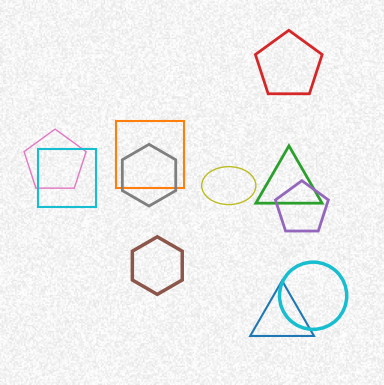[{"shape": "triangle", "thickness": 1.5, "radius": 0.48, "center": [0.733, 0.175]}, {"shape": "square", "thickness": 1.5, "radius": 0.44, "center": [0.39, 0.599]}, {"shape": "triangle", "thickness": 2, "radius": 0.5, "center": [0.751, 0.522]}, {"shape": "pentagon", "thickness": 2, "radius": 0.46, "center": [0.75, 0.83]}, {"shape": "pentagon", "thickness": 2, "radius": 0.36, "center": [0.784, 0.458]}, {"shape": "hexagon", "thickness": 2.5, "radius": 0.37, "center": [0.409, 0.31]}, {"shape": "pentagon", "thickness": 1, "radius": 0.42, "center": [0.143, 0.58]}, {"shape": "hexagon", "thickness": 2, "radius": 0.4, "center": [0.387, 0.545]}, {"shape": "oval", "thickness": 1, "radius": 0.35, "center": [0.594, 0.518]}, {"shape": "square", "thickness": 1.5, "radius": 0.38, "center": [0.173, 0.539]}, {"shape": "circle", "thickness": 2.5, "radius": 0.44, "center": [0.813, 0.232]}]